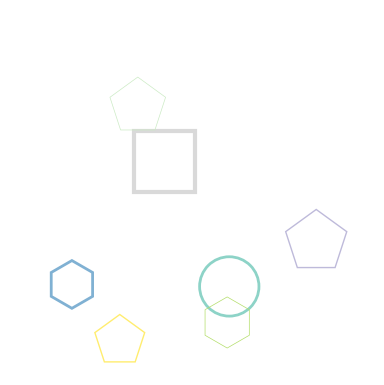[{"shape": "circle", "thickness": 2, "radius": 0.39, "center": [0.596, 0.256]}, {"shape": "pentagon", "thickness": 1, "radius": 0.42, "center": [0.821, 0.373]}, {"shape": "hexagon", "thickness": 2, "radius": 0.31, "center": [0.187, 0.261]}, {"shape": "hexagon", "thickness": 0.5, "radius": 0.33, "center": [0.59, 0.162]}, {"shape": "square", "thickness": 3, "radius": 0.4, "center": [0.428, 0.58]}, {"shape": "pentagon", "thickness": 0.5, "radius": 0.38, "center": [0.358, 0.724]}, {"shape": "pentagon", "thickness": 1, "radius": 0.34, "center": [0.311, 0.115]}]